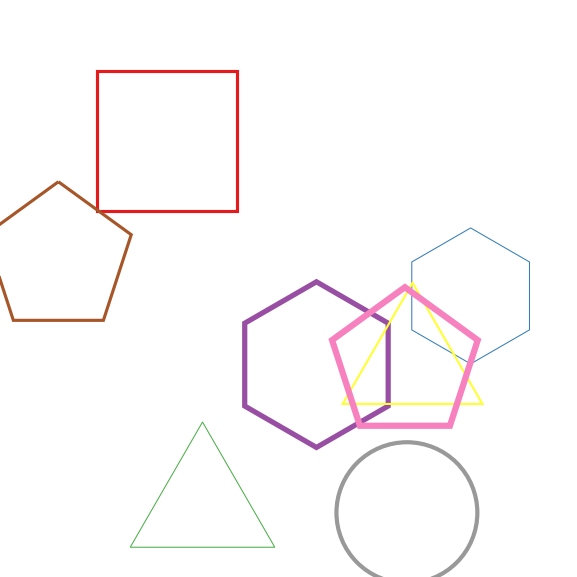[{"shape": "square", "thickness": 1.5, "radius": 0.61, "center": [0.29, 0.755]}, {"shape": "hexagon", "thickness": 0.5, "radius": 0.59, "center": [0.815, 0.487]}, {"shape": "triangle", "thickness": 0.5, "radius": 0.72, "center": [0.351, 0.124]}, {"shape": "hexagon", "thickness": 2.5, "radius": 0.72, "center": [0.548, 0.368]}, {"shape": "triangle", "thickness": 1, "radius": 0.7, "center": [0.714, 0.37]}, {"shape": "pentagon", "thickness": 1.5, "radius": 0.66, "center": [0.101, 0.552]}, {"shape": "pentagon", "thickness": 3, "radius": 0.66, "center": [0.701, 0.369]}, {"shape": "circle", "thickness": 2, "radius": 0.61, "center": [0.705, 0.111]}]